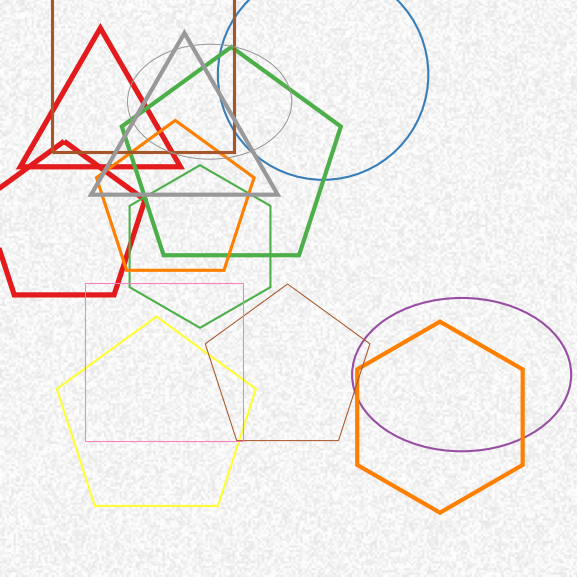[{"shape": "pentagon", "thickness": 2.5, "radius": 0.74, "center": [0.111, 0.607]}, {"shape": "triangle", "thickness": 2.5, "radius": 0.8, "center": [0.174, 0.79]}, {"shape": "circle", "thickness": 1, "radius": 0.91, "center": [0.559, 0.87]}, {"shape": "pentagon", "thickness": 2, "radius": 1.0, "center": [0.401, 0.718]}, {"shape": "hexagon", "thickness": 1, "radius": 0.7, "center": [0.346, 0.572]}, {"shape": "oval", "thickness": 1, "radius": 0.95, "center": [0.799, 0.35]}, {"shape": "hexagon", "thickness": 2, "radius": 0.83, "center": [0.762, 0.277]}, {"shape": "pentagon", "thickness": 1.5, "radius": 0.72, "center": [0.304, 0.647]}, {"shape": "pentagon", "thickness": 1, "radius": 0.91, "center": [0.271, 0.27]}, {"shape": "pentagon", "thickness": 0.5, "radius": 0.75, "center": [0.498, 0.357]}, {"shape": "square", "thickness": 1.5, "radius": 0.79, "center": [0.248, 0.893]}, {"shape": "square", "thickness": 0.5, "radius": 0.68, "center": [0.284, 0.373]}, {"shape": "oval", "thickness": 0.5, "radius": 0.71, "center": [0.363, 0.823]}, {"shape": "triangle", "thickness": 2, "radius": 0.93, "center": [0.319, 0.755]}]